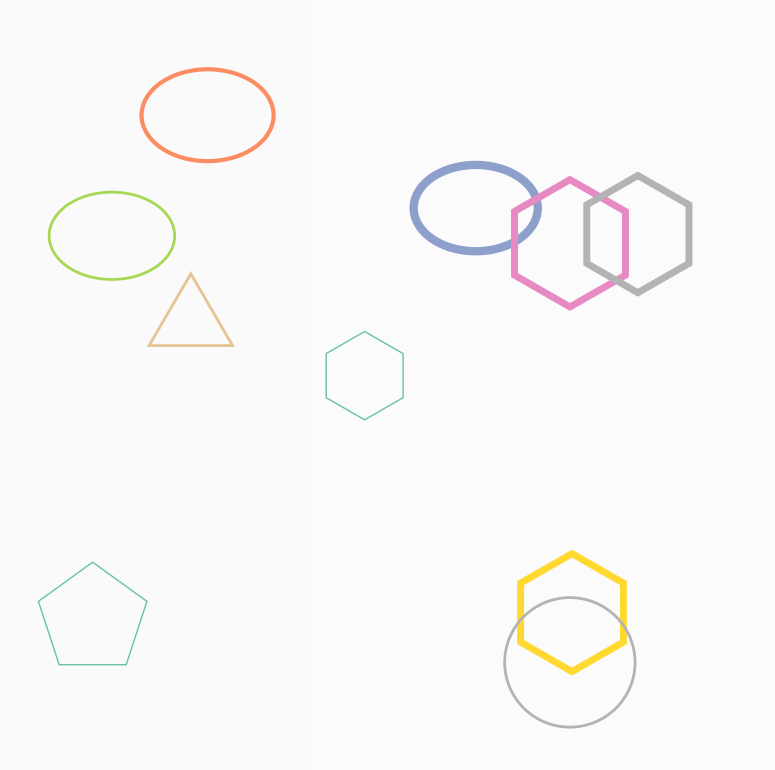[{"shape": "hexagon", "thickness": 0.5, "radius": 0.29, "center": [0.471, 0.512]}, {"shape": "pentagon", "thickness": 0.5, "radius": 0.37, "center": [0.12, 0.196]}, {"shape": "oval", "thickness": 1.5, "radius": 0.43, "center": [0.268, 0.85]}, {"shape": "oval", "thickness": 3, "radius": 0.4, "center": [0.614, 0.73]}, {"shape": "hexagon", "thickness": 2.5, "radius": 0.41, "center": [0.735, 0.684]}, {"shape": "oval", "thickness": 1, "radius": 0.41, "center": [0.144, 0.694]}, {"shape": "hexagon", "thickness": 2.5, "radius": 0.38, "center": [0.738, 0.204]}, {"shape": "triangle", "thickness": 1, "radius": 0.31, "center": [0.246, 0.582]}, {"shape": "circle", "thickness": 1, "radius": 0.42, "center": [0.735, 0.14]}, {"shape": "hexagon", "thickness": 2.5, "radius": 0.38, "center": [0.823, 0.696]}]